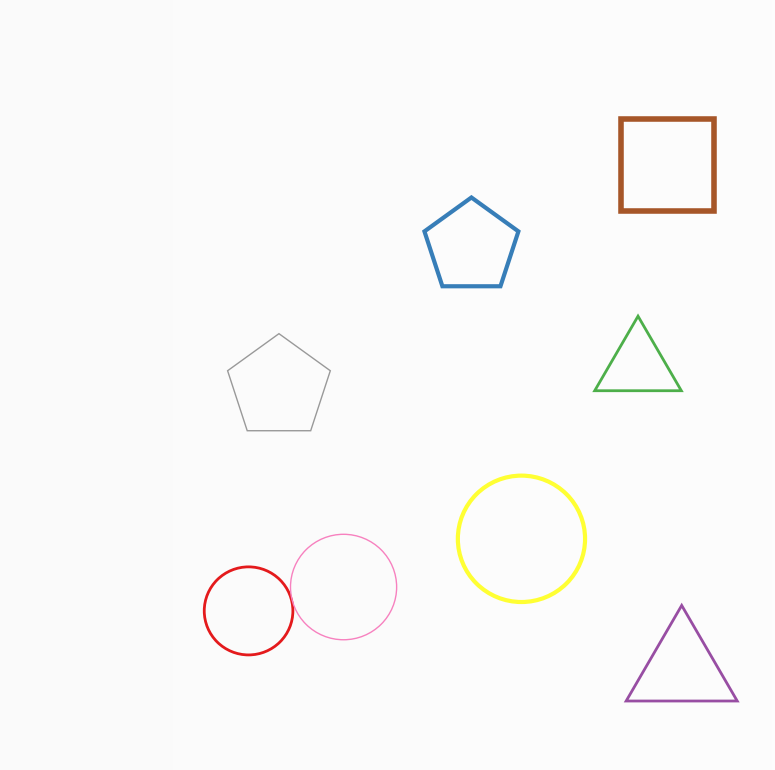[{"shape": "circle", "thickness": 1, "radius": 0.29, "center": [0.321, 0.207]}, {"shape": "pentagon", "thickness": 1.5, "radius": 0.32, "center": [0.608, 0.68]}, {"shape": "triangle", "thickness": 1, "radius": 0.32, "center": [0.823, 0.525]}, {"shape": "triangle", "thickness": 1, "radius": 0.41, "center": [0.88, 0.131]}, {"shape": "circle", "thickness": 1.5, "radius": 0.41, "center": [0.673, 0.3]}, {"shape": "square", "thickness": 2, "radius": 0.3, "center": [0.862, 0.786]}, {"shape": "circle", "thickness": 0.5, "radius": 0.34, "center": [0.443, 0.238]}, {"shape": "pentagon", "thickness": 0.5, "radius": 0.35, "center": [0.36, 0.497]}]